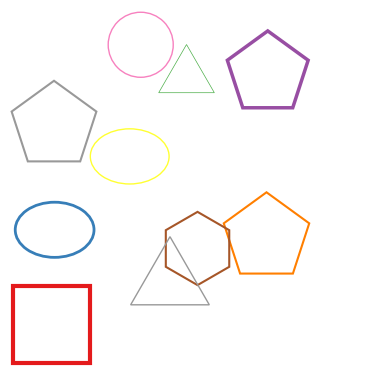[{"shape": "square", "thickness": 3, "radius": 0.5, "center": [0.134, 0.158]}, {"shape": "oval", "thickness": 2, "radius": 0.51, "center": [0.142, 0.403]}, {"shape": "triangle", "thickness": 0.5, "radius": 0.42, "center": [0.484, 0.801]}, {"shape": "pentagon", "thickness": 2.5, "radius": 0.55, "center": [0.695, 0.809]}, {"shape": "pentagon", "thickness": 1.5, "radius": 0.58, "center": [0.692, 0.384]}, {"shape": "oval", "thickness": 1, "radius": 0.51, "center": [0.337, 0.594]}, {"shape": "hexagon", "thickness": 1.5, "radius": 0.48, "center": [0.513, 0.355]}, {"shape": "circle", "thickness": 1, "radius": 0.42, "center": [0.365, 0.884]}, {"shape": "pentagon", "thickness": 1.5, "radius": 0.58, "center": [0.14, 0.674]}, {"shape": "triangle", "thickness": 1, "radius": 0.59, "center": [0.441, 0.267]}]